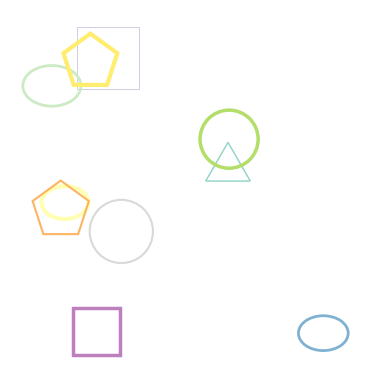[{"shape": "triangle", "thickness": 1, "radius": 0.33, "center": [0.592, 0.563]}, {"shape": "oval", "thickness": 3, "radius": 0.3, "center": [0.169, 0.474]}, {"shape": "square", "thickness": 0.5, "radius": 0.4, "center": [0.281, 0.85]}, {"shape": "oval", "thickness": 2, "radius": 0.32, "center": [0.84, 0.135]}, {"shape": "pentagon", "thickness": 1.5, "radius": 0.38, "center": [0.158, 0.454]}, {"shape": "circle", "thickness": 2.5, "radius": 0.38, "center": [0.595, 0.639]}, {"shape": "circle", "thickness": 1.5, "radius": 0.41, "center": [0.315, 0.399]}, {"shape": "square", "thickness": 2.5, "radius": 0.3, "center": [0.25, 0.139]}, {"shape": "oval", "thickness": 2, "radius": 0.38, "center": [0.135, 0.777]}, {"shape": "pentagon", "thickness": 3, "radius": 0.37, "center": [0.235, 0.839]}]